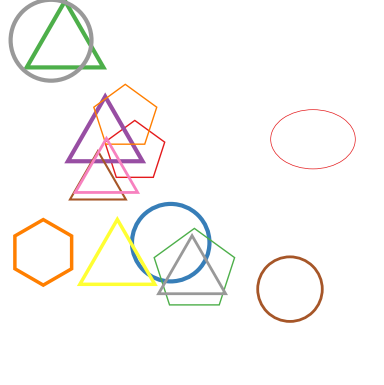[{"shape": "oval", "thickness": 0.5, "radius": 0.55, "center": [0.813, 0.638]}, {"shape": "pentagon", "thickness": 1, "radius": 0.41, "center": [0.35, 0.605]}, {"shape": "circle", "thickness": 3, "radius": 0.5, "center": [0.443, 0.37]}, {"shape": "pentagon", "thickness": 1, "radius": 0.55, "center": [0.505, 0.297]}, {"shape": "triangle", "thickness": 3, "radius": 0.58, "center": [0.169, 0.882]}, {"shape": "triangle", "thickness": 3, "radius": 0.56, "center": [0.273, 0.637]}, {"shape": "pentagon", "thickness": 1, "radius": 0.43, "center": [0.325, 0.695]}, {"shape": "hexagon", "thickness": 2.5, "radius": 0.43, "center": [0.112, 0.345]}, {"shape": "triangle", "thickness": 2.5, "radius": 0.56, "center": [0.305, 0.318]}, {"shape": "circle", "thickness": 2, "radius": 0.42, "center": [0.753, 0.249]}, {"shape": "triangle", "thickness": 1.5, "radius": 0.42, "center": [0.254, 0.524]}, {"shape": "triangle", "thickness": 2, "radius": 0.47, "center": [0.276, 0.547]}, {"shape": "circle", "thickness": 3, "radius": 0.53, "center": [0.133, 0.895]}, {"shape": "triangle", "thickness": 2, "radius": 0.5, "center": [0.499, 0.287]}]